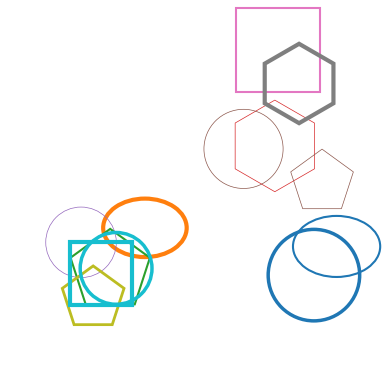[{"shape": "oval", "thickness": 1.5, "radius": 0.57, "center": [0.874, 0.36]}, {"shape": "circle", "thickness": 2.5, "radius": 0.59, "center": [0.815, 0.285]}, {"shape": "oval", "thickness": 3, "radius": 0.54, "center": [0.376, 0.408]}, {"shape": "pentagon", "thickness": 1.5, "radius": 0.54, "center": [0.286, 0.297]}, {"shape": "hexagon", "thickness": 0.5, "radius": 0.59, "center": [0.714, 0.621]}, {"shape": "circle", "thickness": 0.5, "radius": 0.46, "center": [0.21, 0.371]}, {"shape": "circle", "thickness": 0.5, "radius": 0.51, "center": [0.633, 0.613]}, {"shape": "pentagon", "thickness": 0.5, "radius": 0.43, "center": [0.836, 0.527]}, {"shape": "square", "thickness": 1.5, "radius": 0.54, "center": [0.723, 0.869]}, {"shape": "hexagon", "thickness": 3, "radius": 0.52, "center": [0.777, 0.783]}, {"shape": "pentagon", "thickness": 2, "radius": 0.42, "center": [0.242, 0.225]}, {"shape": "square", "thickness": 3, "radius": 0.41, "center": [0.262, 0.29]}, {"shape": "circle", "thickness": 2.5, "radius": 0.47, "center": [0.302, 0.303]}]